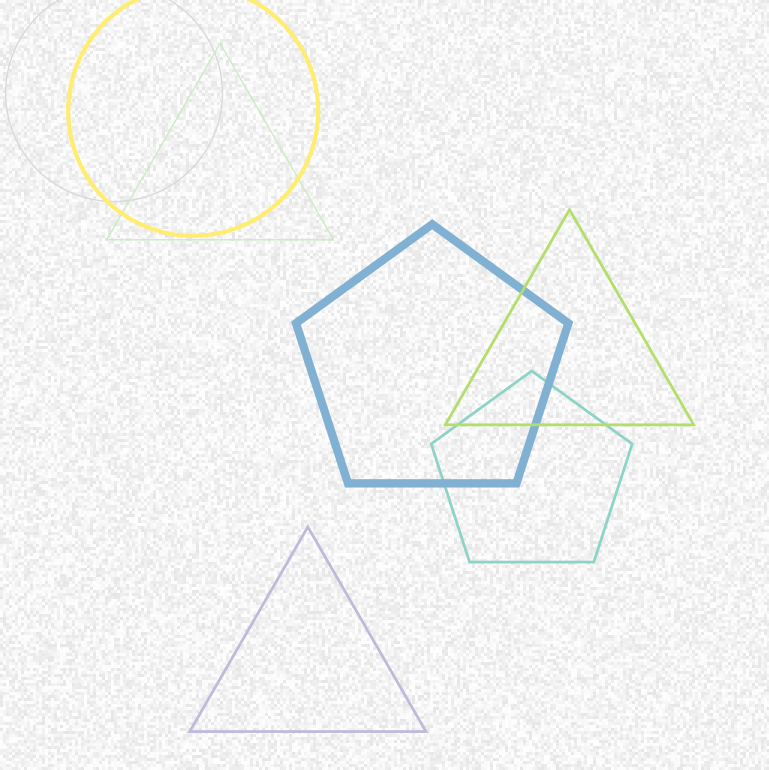[{"shape": "pentagon", "thickness": 1, "radius": 0.69, "center": [0.691, 0.381]}, {"shape": "triangle", "thickness": 1, "radius": 0.89, "center": [0.4, 0.139]}, {"shape": "pentagon", "thickness": 3, "radius": 0.93, "center": [0.561, 0.523]}, {"shape": "triangle", "thickness": 1, "radius": 0.93, "center": [0.74, 0.541]}, {"shape": "circle", "thickness": 0.5, "radius": 0.7, "center": [0.148, 0.879]}, {"shape": "triangle", "thickness": 0.5, "radius": 0.85, "center": [0.286, 0.774]}, {"shape": "circle", "thickness": 1.5, "radius": 0.81, "center": [0.251, 0.856]}]